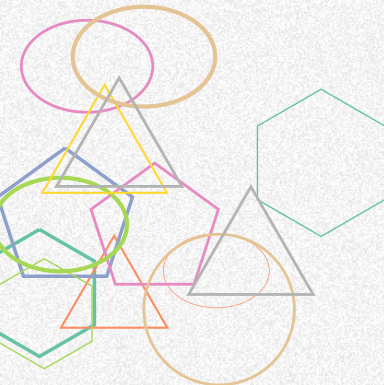[{"shape": "hexagon", "thickness": 1, "radius": 0.96, "center": [0.834, 0.577]}, {"shape": "hexagon", "thickness": 2.5, "radius": 0.82, "center": [0.102, 0.239]}, {"shape": "oval", "thickness": 0.5, "radius": 0.69, "center": [0.562, 0.297]}, {"shape": "triangle", "thickness": 1.5, "radius": 0.8, "center": [0.297, 0.228]}, {"shape": "pentagon", "thickness": 2.5, "radius": 0.92, "center": [0.169, 0.431]}, {"shape": "oval", "thickness": 2, "radius": 0.85, "center": [0.226, 0.828]}, {"shape": "pentagon", "thickness": 2, "radius": 0.87, "center": [0.402, 0.402]}, {"shape": "hexagon", "thickness": 1, "radius": 0.71, "center": [0.115, 0.185]}, {"shape": "oval", "thickness": 3, "radius": 0.87, "center": [0.156, 0.417]}, {"shape": "triangle", "thickness": 1.5, "radius": 0.94, "center": [0.272, 0.593]}, {"shape": "oval", "thickness": 3, "radius": 0.93, "center": [0.374, 0.853]}, {"shape": "circle", "thickness": 2, "radius": 0.98, "center": [0.569, 0.196]}, {"shape": "triangle", "thickness": 2, "radius": 0.94, "center": [0.31, 0.61]}, {"shape": "triangle", "thickness": 2, "radius": 0.93, "center": [0.652, 0.328]}]